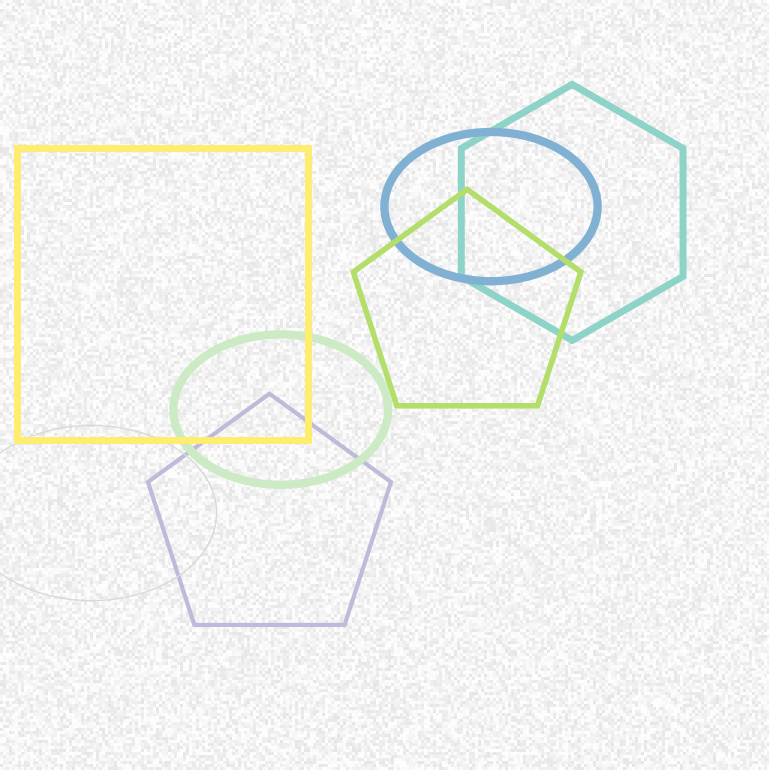[{"shape": "hexagon", "thickness": 2.5, "radius": 0.83, "center": [0.743, 0.724]}, {"shape": "pentagon", "thickness": 1.5, "radius": 0.83, "center": [0.35, 0.323]}, {"shape": "oval", "thickness": 3, "radius": 0.69, "center": [0.638, 0.732]}, {"shape": "pentagon", "thickness": 2, "radius": 0.78, "center": [0.607, 0.599]}, {"shape": "oval", "thickness": 0.5, "radius": 0.81, "center": [0.119, 0.334]}, {"shape": "oval", "thickness": 3, "radius": 0.7, "center": [0.365, 0.468]}, {"shape": "square", "thickness": 2.5, "radius": 0.95, "center": [0.211, 0.619]}]